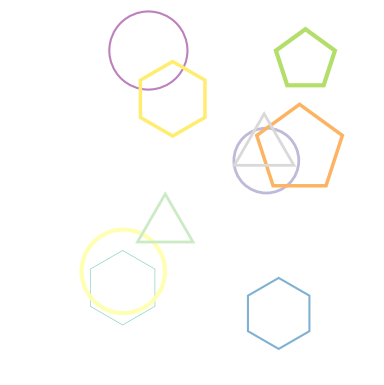[{"shape": "hexagon", "thickness": 0.5, "radius": 0.48, "center": [0.319, 0.253]}, {"shape": "circle", "thickness": 3, "radius": 0.54, "center": [0.32, 0.295]}, {"shape": "circle", "thickness": 2, "radius": 0.42, "center": [0.692, 0.583]}, {"shape": "hexagon", "thickness": 1.5, "radius": 0.46, "center": [0.724, 0.186]}, {"shape": "pentagon", "thickness": 2.5, "radius": 0.58, "center": [0.778, 0.612]}, {"shape": "pentagon", "thickness": 3, "radius": 0.4, "center": [0.793, 0.844]}, {"shape": "triangle", "thickness": 2, "radius": 0.45, "center": [0.686, 0.615]}, {"shape": "circle", "thickness": 1.5, "radius": 0.51, "center": [0.385, 0.869]}, {"shape": "triangle", "thickness": 2, "radius": 0.42, "center": [0.429, 0.413]}, {"shape": "hexagon", "thickness": 2.5, "radius": 0.48, "center": [0.448, 0.743]}]